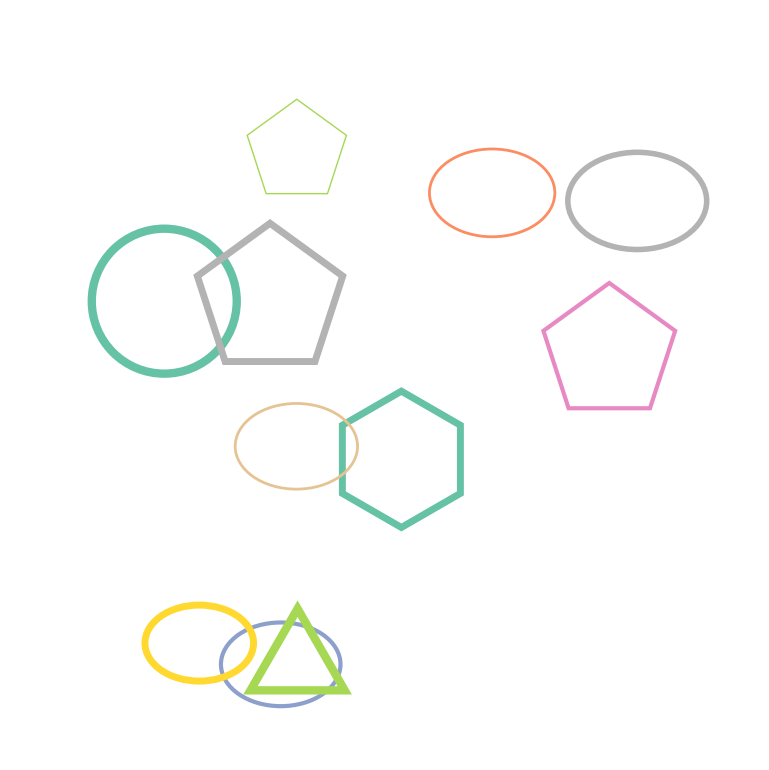[{"shape": "hexagon", "thickness": 2.5, "radius": 0.44, "center": [0.521, 0.403]}, {"shape": "circle", "thickness": 3, "radius": 0.47, "center": [0.213, 0.609]}, {"shape": "oval", "thickness": 1, "radius": 0.41, "center": [0.639, 0.75]}, {"shape": "oval", "thickness": 1.5, "radius": 0.39, "center": [0.365, 0.137]}, {"shape": "pentagon", "thickness": 1.5, "radius": 0.45, "center": [0.791, 0.543]}, {"shape": "triangle", "thickness": 3, "radius": 0.35, "center": [0.386, 0.139]}, {"shape": "pentagon", "thickness": 0.5, "radius": 0.34, "center": [0.385, 0.803]}, {"shape": "oval", "thickness": 2.5, "radius": 0.35, "center": [0.259, 0.165]}, {"shape": "oval", "thickness": 1, "radius": 0.4, "center": [0.385, 0.42]}, {"shape": "oval", "thickness": 2, "radius": 0.45, "center": [0.828, 0.739]}, {"shape": "pentagon", "thickness": 2.5, "radius": 0.5, "center": [0.351, 0.611]}]